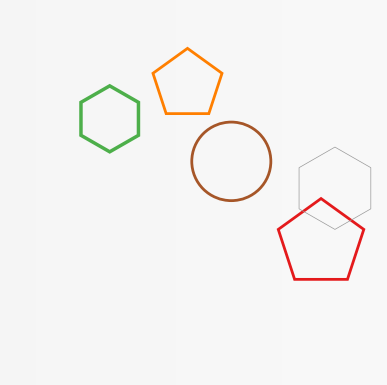[{"shape": "pentagon", "thickness": 2, "radius": 0.58, "center": [0.828, 0.368]}, {"shape": "hexagon", "thickness": 2.5, "radius": 0.43, "center": [0.283, 0.691]}, {"shape": "pentagon", "thickness": 2, "radius": 0.47, "center": [0.484, 0.781]}, {"shape": "circle", "thickness": 2, "radius": 0.51, "center": [0.597, 0.581]}, {"shape": "hexagon", "thickness": 0.5, "radius": 0.53, "center": [0.864, 0.511]}]